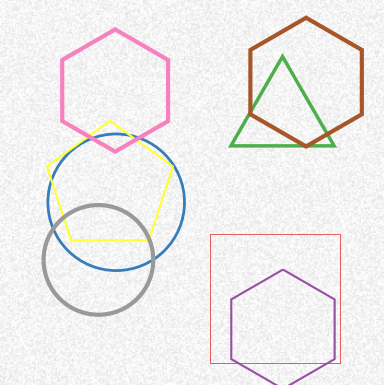[{"shape": "square", "thickness": 0.5, "radius": 0.84, "center": [0.715, 0.225]}, {"shape": "circle", "thickness": 2, "radius": 0.89, "center": [0.302, 0.475]}, {"shape": "triangle", "thickness": 2.5, "radius": 0.77, "center": [0.734, 0.698]}, {"shape": "hexagon", "thickness": 1.5, "radius": 0.77, "center": [0.735, 0.145]}, {"shape": "pentagon", "thickness": 1.5, "radius": 0.86, "center": [0.286, 0.514]}, {"shape": "hexagon", "thickness": 3, "radius": 0.84, "center": [0.795, 0.787]}, {"shape": "hexagon", "thickness": 3, "radius": 0.79, "center": [0.299, 0.765]}, {"shape": "circle", "thickness": 3, "radius": 0.71, "center": [0.256, 0.325]}]